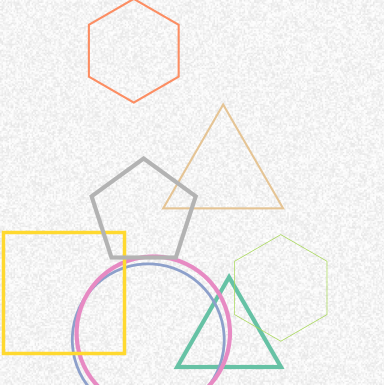[{"shape": "triangle", "thickness": 3, "radius": 0.78, "center": [0.595, 0.125]}, {"shape": "hexagon", "thickness": 1.5, "radius": 0.67, "center": [0.347, 0.868]}, {"shape": "circle", "thickness": 2, "radius": 0.99, "center": [0.385, 0.117]}, {"shape": "circle", "thickness": 3, "radius": 1.0, "center": [0.398, 0.135]}, {"shape": "hexagon", "thickness": 0.5, "radius": 0.69, "center": [0.729, 0.252]}, {"shape": "square", "thickness": 2.5, "radius": 0.78, "center": [0.166, 0.24]}, {"shape": "triangle", "thickness": 1.5, "radius": 0.9, "center": [0.58, 0.549]}, {"shape": "pentagon", "thickness": 3, "radius": 0.71, "center": [0.373, 0.446]}]